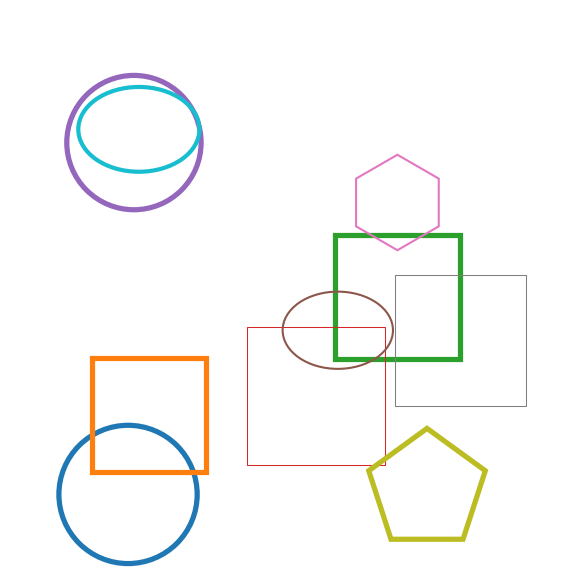[{"shape": "circle", "thickness": 2.5, "radius": 0.6, "center": [0.222, 0.143]}, {"shape": "square", "thickness": 2.5, "radius": 0.49, "center": [0.257, 0.281]}, {"shape": "square", "thickness": 2.5, "radius": 0.54, "center": [0.688, 0.485]}, {"shape": "square", "thickness": 0.5, "radius": 0.6, "center": [0.547, 0.313]}, {"shape": "circle", "thickness": 2.5, "radius": 0.58, "center": [0.232, 0.752]}, {"shape": "oval", "thickness": 1, "radius": 0.48, "center": [0.585, 0.427]}, {"shape": "hexagon", "thickness": 1, "radius": 0.41, "center": [0.688, 0.649]}, {"shape": "square", "thickness": 0.5, "radius": 0.57, "center": [0.797, 0.409]}, {"shape": "pentagon", "thickness": 2.5, "radius": 0.53, "center": [0.739, 0.151]}, {"shape": "oval", "thickness": 2, "radius": 0.52, "center": [0.24, 0.775]}]